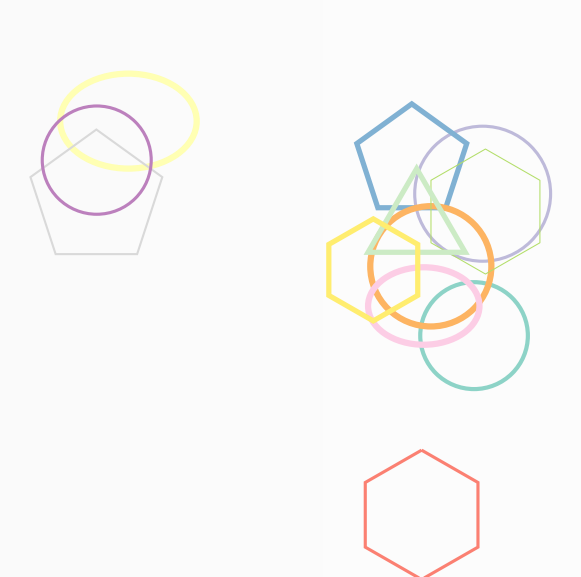[{"shape": "circle", "thickness": 2, "radius": 0.46, "center": [0.816, 0.418]}, {"shape": "oval", "thickness": 3, "radius": 0.59, "center": [0.221, 0.789]}, {"shape": "circle", "thickness": 1.5, "radius": 0.58, "center": [0.83, 0.664]}, {"shape": "hexagon", "thickness": 1.5, "radius": 0.56, "center": [0.725, 0.108]}, {"shape": "pentagon", "thickness": 2.5, "radius": 0.5, "center": [0.708, 0.72]}, {"shape": "circle", "thickness": 3, "radius": 0.52, "center": [0.741, 0.538]}, {"shape": "hexagon", "thickness": 0.5, "radius": 0.54, "center": [0.835, 0.633]}, {"shape": "oval", "thickness": 3, "radius": 0.48, "center": [0.729, 0.469]}, {"shape": "pentagon", "thickness": 1, "radius": 0.6, "center": [0.166, 0.656]}, {"shape": "circle", "thickness": 1.5, "radius": 0.47, "center": [0.166, 0.722]}, {"shape": "triangle", "thickness": 2.5, "radius": 0.48, "center": [0.717, 0.611]}, {"shape": "hexagon", "thickness": 2.5, "radius": 0.44, "center": [0.642, 0.532]}]